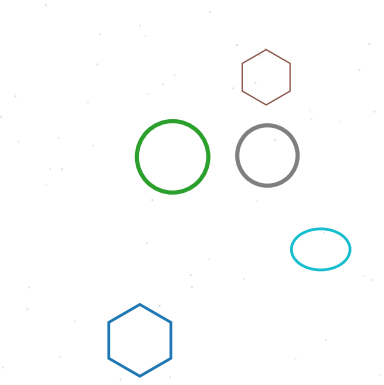[{"shape": "hexagon", "thickness": 2, "radius": 0.47, "center": [0.363, 0.116]}, {"shape": "circle", "thickness": 3, "radius": 0.46, "center": [0.448, 0.593]}, {"shape": "hexagon", "thickness": 1, "radius": 0.36, "center": [0.691, 0.799]}, {"shape": "circle", "thickness": 3, "radius": 0.39, "center": [0.695, 0.596]}, {"shape": "oval", "thickness": 2, "radius": 0.38, "center": [0.833, 0.352]}]